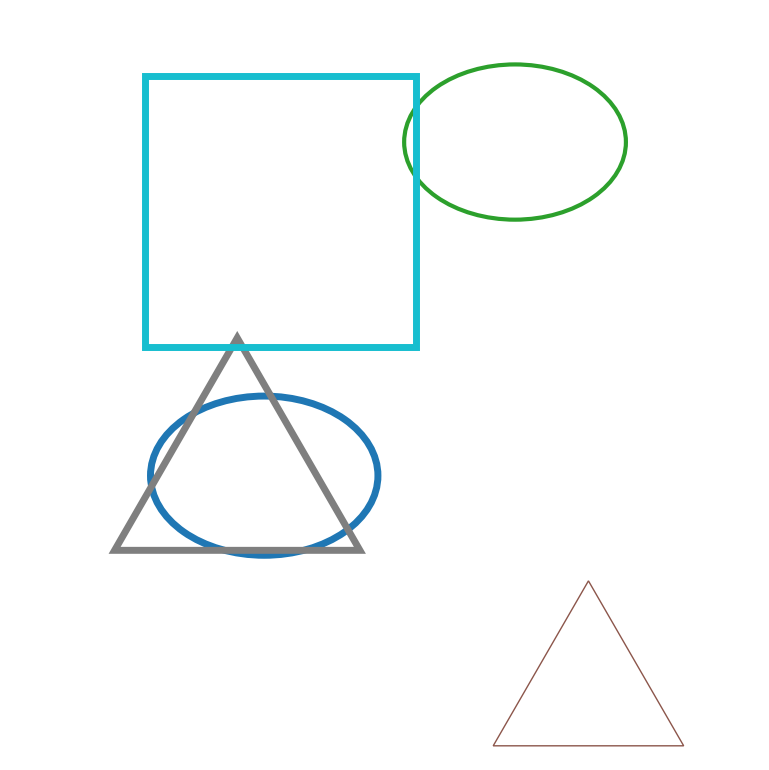[{"shape": "oval", "thickness": 2.5, "radius": 0.74, "center": [0.343, 0.382]}, {"shape": "oval", "thickness": 1.5, "radius": 0.72, "center": [0.669, 0.816]}, {"shape": "triangle", "thickness": 0.5, "radius": 0.71, "center": [0.764, 0.103]}, {"shape": "triangle", "thickness": 2.5, "radius": 0.92, "center": [0.308, 0.377]}, {"shape": "square", "thickness": 2.5, "radius": 0.88, "center": [0.365, 0.725]}]